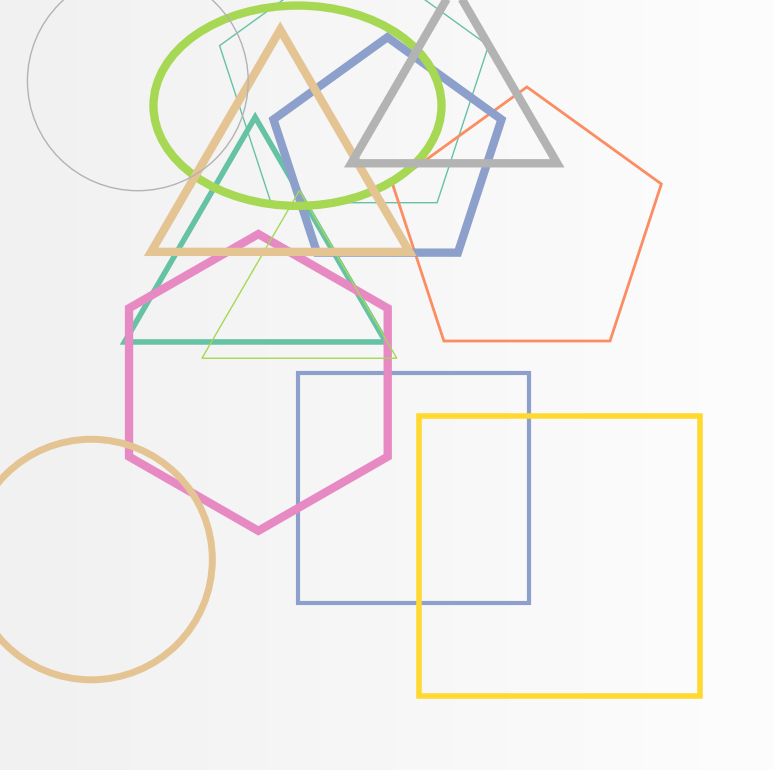[{"shape": "triangle", "thickness": 2, "radius": 0.97, "center": [0.329, 0.653]}, {"shape": "pentagon", "thickness": 0.5, "radius": 0.91, "center": [0.457, 0.884]}, {"shape": "pentagon", "thickness": 1, "radius": 0.91, "center": [0.68, 0.705]}, {"shape": "square", "thickness": 1.5, "radius": 0.75, "center": [0.534, 0.366]}, {"shape": "pentagon", "thickness": 3, "radius": 0.77, "center": [0.5, 0.797]}, {"shape": "hexagon", "thickness": 3, "radius": 0.96, "center": [0.333, 0.503]}, {"shape": "oval", "thickness": 3, "radius": 0.93, "center": [0.384, 0.863]}, {"shape": "triangle", "thickness": 0.5, "radius": 0.73, "center": [0.386, 0.607]}, {"shape": "square", "thickness": 2, "radius": 0.91, "center": [0.722, 0.278]}, {"shape": "circle", "thickness": 2.5, "radius": 0.78, "center": [0.118, 0.273]}, {"shape": "triangle", "thickness": 3, "radius": 0.96, "center": [0.362, 0.769]}, {"shape": "triangle", "thickness": 3, "radius": 0.77, "center": [0.586, 0.865]}, {"shape": "circle", "thickness": 0.5, "radius": 0.71, "center": [0.178, 0.895]}]